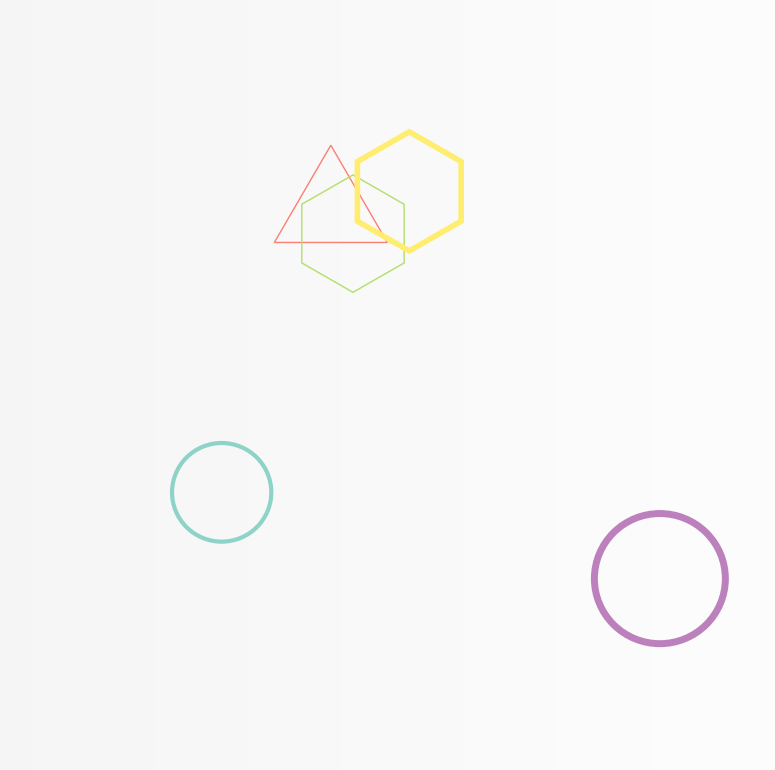[{"shape": "circle", "thickness": 1.5, "radius": 0.32, "center": [0.286, 0.361]}, {"shape": "triangle", "thickness": 0.5, "radius": 0.42, "center": [0.427, 0.727]}, {"shape": "hexagon", "thickness": 0.5, "radius": 0.38, "center": [0.455, 0.697]}, {"shape": "circle", "thickness": 2.5, "radius": 0.42, "center": [0.851, 0.249]}, {"shape": "hexagon", "thickness": 2, "radius": 0.39, "center": [0.528, 0.751]}]